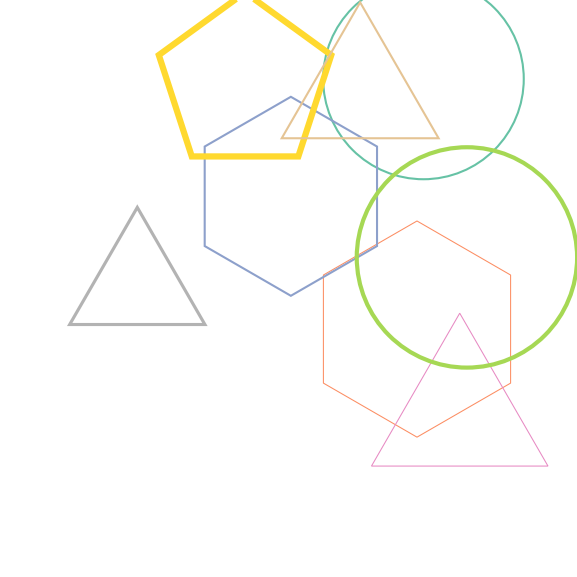[{"shape": "circle", "thickness": 1, "radius": 0.87, "center": [0.733, 0.862]}, {"shape": "hexagon", "thickness": 0.5, "radius": 0.94, "center": [0.722, 0.429]}, {"shape": "hexagon", "thickness": 1, "radius": 0.86, "center": [0.504, 0.659]}, {"shape": "triangle", "thickness": 0.5, "radius": 0.88, "center": [0.796, 0.28]}, {"shape": "circle", "thickness": 2, "radius": 0.95, "center": [0.809, 0.553]}, {"shape": "pentagon", "thickness": 3, "radius": 0.78, "center": [0.424, 0.855]}, {"shape": "triangle", "thickness": 1, "radius": 0.78, "center": [0.624, 0.838]}, {"shape": "triangle", "thickness": 1.5, "radius": 0.68, "center": [0.238, 0.505]}]